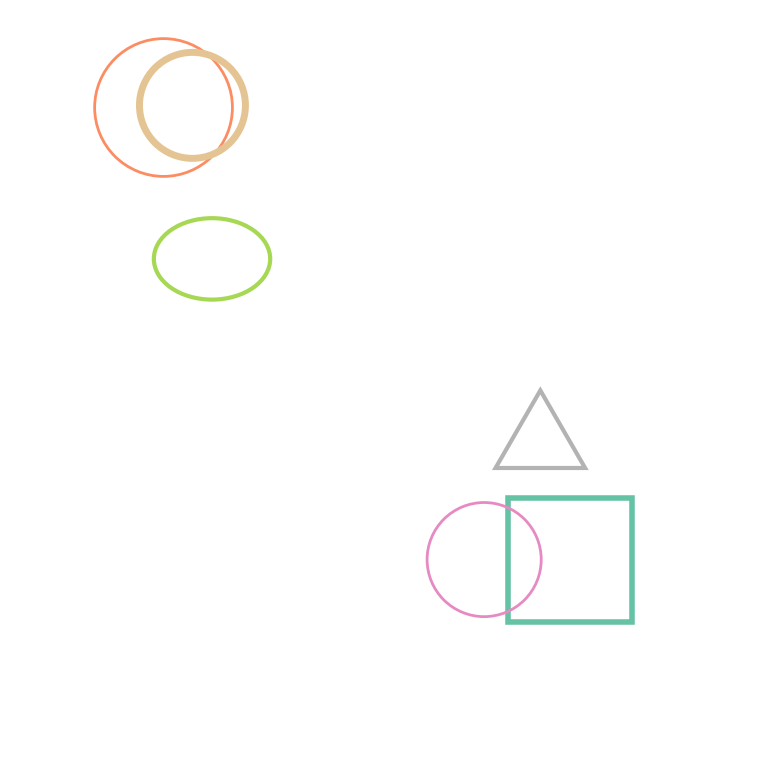[{"shape": "square", "thickness": 2, "radius": 0.4, "center": [0.74, 0.273]}, {"shape": "circle", "thickness": 1, "radius": 0.45, "center": [0.212, 0.86]}, {"shape": "circle", "thickness": 1, "radius": 0.37, "center": [0.629, 0.273]}, {"shape": "oval", "thickness": 1.5, "radius": 0.38, "center": [0.275, 0.664]}, {"shape": "circle", "thickness": 2.5, "radius": 0.34, "center": [0.25, 0.863]}, {"shape": "triangle", "thickness": 1.5, "radius": 0.34, "center": [0.702, 0.426]}]